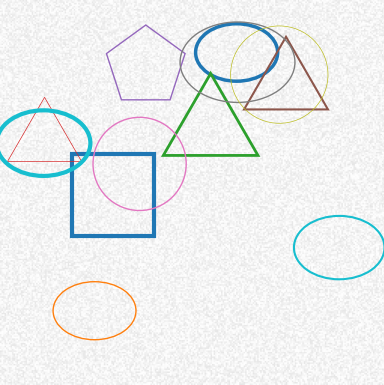[{"shape": "oval", "thickness": 2.5, "radius": 0.53, "center": [0.615, 0.864]}, {"shape": "square", "thickness": 3, "radius": 0.53, "center": [0.294, 0.494]}, {"shape": "oval", "thickness": 1, "radius": 0.54, "center": [0.246, 0.193]}, {"shape": "triangle", "thickness": 2, "radius": 0.71, "center": [0.547, 0.667]}, {"shape": "triangle", "thickness": 0.5, "radius": 0.56, "center": [0.116, 0.636]}, {"shape": "pentagon", "thickness": 1, "radius": 0.54, "center": [0.379, 0.828]}, {"shape": "triangle", "thickness": 1.5, "radius": 0.63, "center": [0.743, 0.779]}, {"shape": "circle", "thickness": 1, "radius": 0.61, "center": [0.363, 0.574]}, {"shape": "oval", "thickness": 1, "radius": 0.75, "center": [0.617, 0.838]}, {"shape": "circle", "thickness": 0.5, "radius": 0.63, "center": [0.725, 0.806]}, {"shape": "oval", "thickness": 1.5, "radius": 0.59, "center": [0.881, 0.357]}, {"shape": "oval", "thickness": 3, "radius": 0.61, "center": [0.113, 0.628]}]